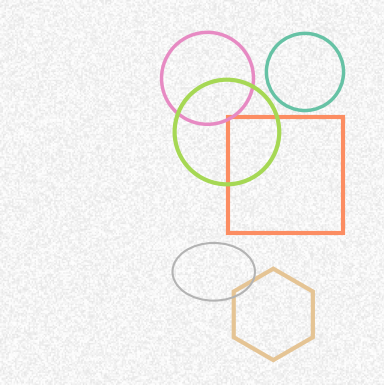[{"shape": "circle", "thickness": 2.5, "radius": 0.5, "center": [0.792, 0.813]}, {"shape": "square", "thickness": 3, "radius": 0.75, "center": [0.742, 0.545]}, {"shape": "circle", "thickness": 2.5, "radius": 0.6, "center": [0.539, 0.797]}, {"shape": "circle", "thickness": 3, "radius": 0.68, "center": [0.589, 0.657]}, {"shape": "hexagon", "thickness": 3, "radius": 0.59, "center": [0.71, 0.183]}, {"shape": "oval", "thickness": 1.5, "radius": 0.54, "center": [0.555, 0.294]}]